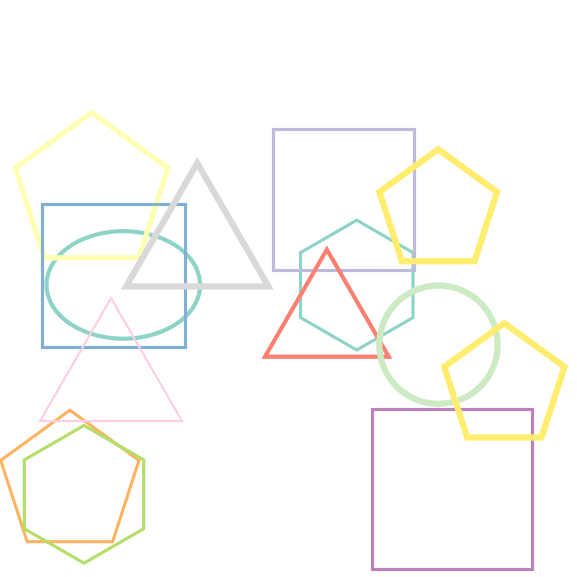[{"shape": "oval", "thickness": 2, "radius": 0.66, "center": [0.214, 0.506]}, {"shape": "hexagon", "thickness": 1.5, "radius": 0.56, "center": [0.618, 0.505]}, {"shape": "pentagon", "thickness": 2.5, "radius": 0.7, "center": [0.159, 0.665]}, {"shape": "square", "thickness": 1.5, "radius": 0.61, "center": [0.594, 0.654]}, {"shape": "triangle", "thickness": 2, "radius": 0.62, "center": [0.566, 0.443]}, {"shape": "square", "thickness": 1.5, "radius": 0.62, "center": [0.197, 0.521]}, {"shape": "pentagon", "thickness": 1.5, "radius": 0.63, "center": [0.121, 0.163]}, {"shape": "hexagon", "thickness": 1.5, "radius": 0.6, "center": [0.145, 0.143]}, {"shape": "triangle", "thickness": 1, "radius": 0.71, "center": [0.192, 0.341]}, {"shape": "triangle", "thickness": 3, "radius": 0.71, "center": [0.342, 0.574]}, {"shape": "square", "thickness": 1.5, "radius": 0.69, "center": [0.782, 0.152]}, {"shape": "circle", "thickness": 3, "radius": 0.51, "center": [0.759, 0.402]}, {"shape": "pentagon", "thickness": 3, "radius": 0.54, "center": [0.759, 0.634]}, {"shape": "pentagon", "thickness": 3, "radius": 0.55, "center": [0.873, 0.33]}]